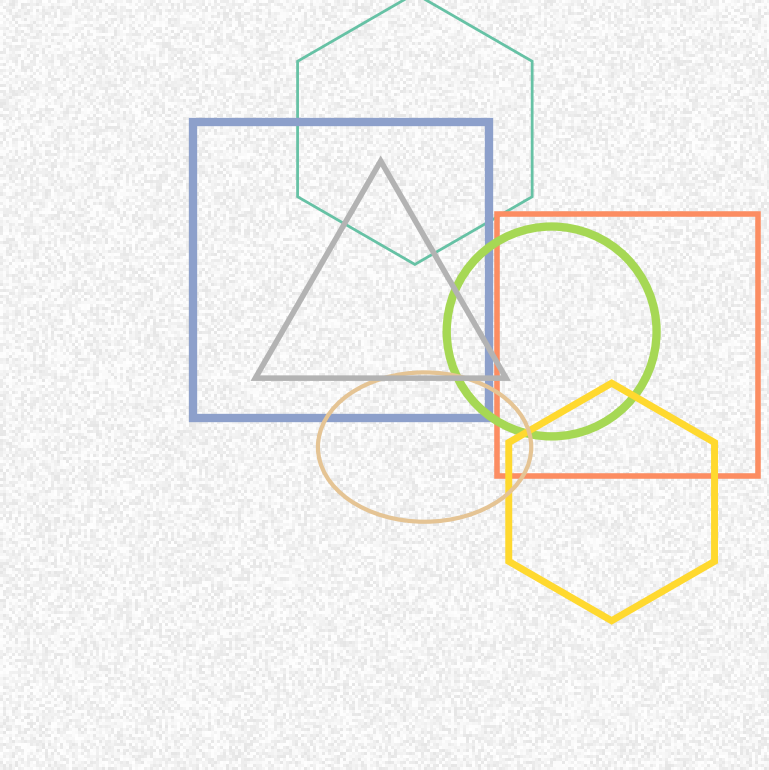[{"shape": "hexagon", "thickness": 1, "radius": 0.88, "center": [0.539, 0.832]}, {"shape": "square", "thickness": 2, "radius": 0.85, "center": [0.815, 0.552]}, {"shape": "square", "thickness": 3, "radius": 0.96, "center": [0.443, 0.65]}, {"shape": "circle", "thickness": 3, "radius": 0.68, "center": [0.716, 0.57]}, {"shape": "hexagon", "thickness": 2.5, "radius": 0.77, "center": [0.794, 0.348]}, {"shape": "oval", "thickness": 1.5, "radius": 0.69, "center": [0.551, 0.419]}, {"shape": "triangle", "thickness": 2, "radius": 0.94, "center": [0.494, 0.603]}]